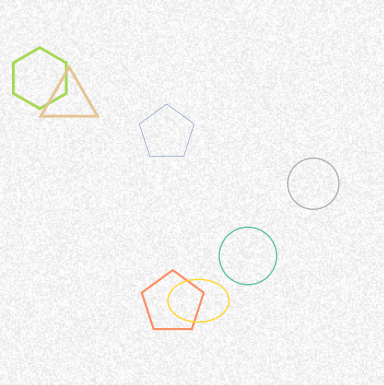[{"shape": "circle", "thickness": 1, "radius": 0.37, "center": [0.644, 0.335]}, {"shape": "pentagon", "thickness": 1.5, "radius": 0.42, "center": [0.449, 0.214]}, {"shape": "pentagon", "thickness": 0.5, "radius": 0.37, "center": [0.433, 0.655]}, {"shape": "hexagon", "thickness": 2, "radius": 0.4, "center": [0.103, 0.797]}, {"shape": "oval", "thickness": 1, "radius": 0.4, "center": [0.516, 0.219]}, {"shape": "triangle", "thickness": 2, "radius": 0.43, "center": [0.18, 0.741]}, {"shape": "circle", "thickness": 1, "radius": 0.33, "center": [0.814, 0.523]}]